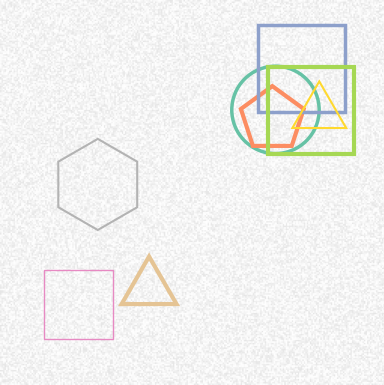[{"shape": "circle", "thickness": 2.5, "radius": 0.57, "center": [0.716, 0.715]}, {"shape": "pentagon", "thickness": 3, "radius": 0.43, "center": [0.707, 0.69]}, {"shape": "square", "thickness": 2.5, "radius": 0.56, "center": [0.783, 0.823]}, {"shape": "square", "thickness": 1, "radius": 0.44, "center": [0.203, 0.209]}, {"shape": "square", "thickness": 3, "radius": 0.56, "center": [0.807, 0.713]}, {"shape": "triangle", "thickness": 1.5, "radius": 0.4, "center": [0.829, 0.708]}, {"shape": "triangle", "thickness": 3, "radius": 0.41, "center": [0.387, 0.251]}, {"shape": "hexagon", "thickness": 1.5, "radius": 0.59, "center": [0.254, 0.521]}]